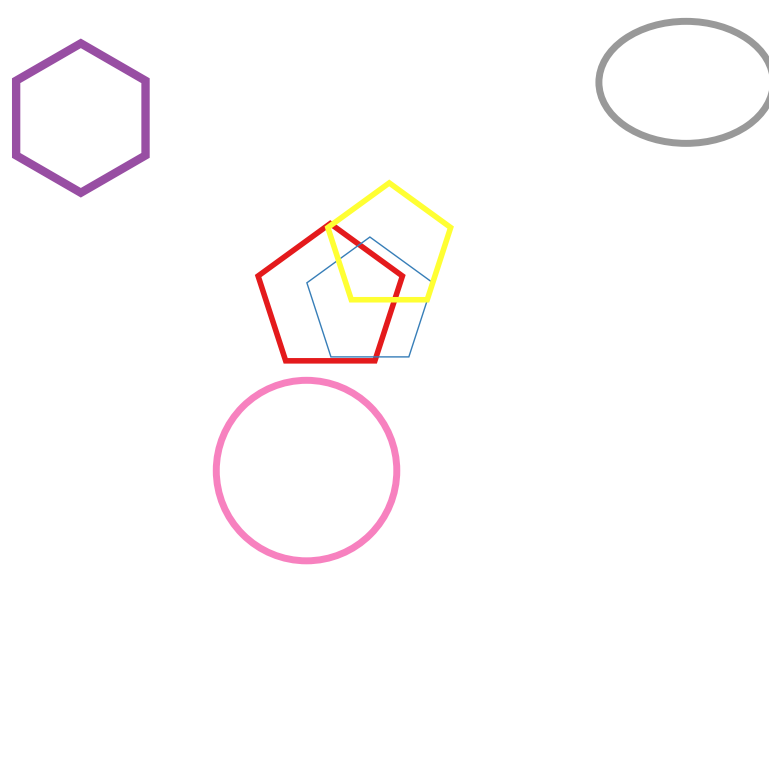[{"shape": "pentagon", "thickness": 2, "radius": 0.49, "center": [0.429, 0.611]}, {"shape": "pentagon", "thickness": 0.5, "radius": 0.43, "center": [0.48, 0.606]}, {"shape": "hexagon", "thickness": 3, "radius": 0.49, "center": [0.105, 0.847]}, {"shape": "pentagon", "thickness": 2, "radius": 0.42, "center": [0.506, 0.679]}, {"shape": "circle", "thickness": 2.5, "radius": 0.59, "center": [0.398, 0.389]}, {"shape": "oval", "thickness": 2.5, "radius": 0.57, "center": [0.891, 0.893]}]